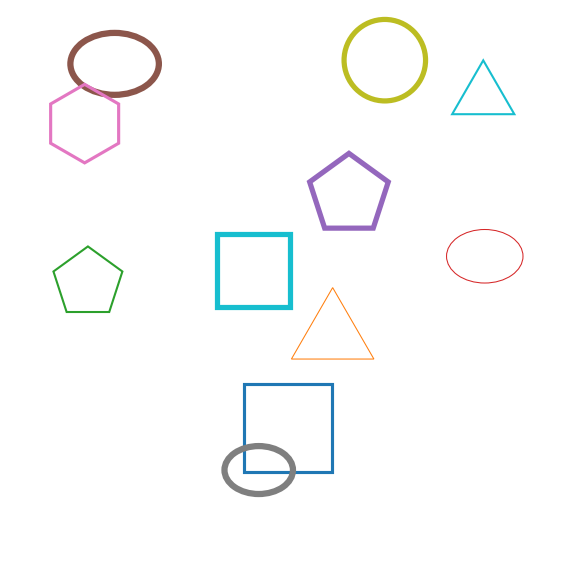[{"shape": "square", "thickness": 1.5, "radius": 0.38, "center": [0.499, 0.258]}, {"shape": "triangle", "thickness": 0.5, "radius": 0.41, "center": [0.576, 0.419]}, {"shape": "pentagon", "thickness": 1, "radius": 0.31, "center": [0.152, 0.51]}, {"shape": "oval", "thickness": 0.5, "radius": 0.33, "center": [0.839, 0.555]}, {"shape": "pentagon", "thickness": 2.5, "radius": 0.36, "center": [0.604, 0.662]}, {"shape": "oval", "thickness": 3, "radius": 0.38, "center": [0.198, 0.889]}, {"shape": "hexagon", "thickness": 1.5, "radius": 0.34, "center": [0.147, 0.785]}, {"shape": "oval", "thickness": 3, "radius": 0.3, "center": [0.448, 0.185]}, {"shape": "circle", "thickness": 2.5, "radius": 0.35, "center": [0.666, 0.895]}, {"shape": "square", "thickness": 2.5, "radius": 0.32, "center": [0.439, 0.531]}, {"shape": "triangle", "thickness": 1, "radius": 0.31, "center": [0.837, 0.832]}]